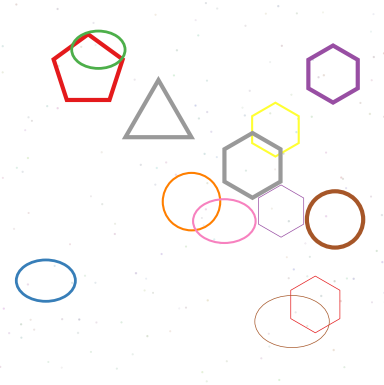[{"shape": "hexagon", "thickness": 0.5, "radius": 0.37, "center": [0.819, 0.209]}, {"shape": "pentagon", "thickness": 3, "radius": 0.47, "center": [0.229, 0.817]}, {"shape": "oval", "thickness": 2, "radius": 0.38, "center": [0.119, 0.271]}, {"shape": "oval", "thickness": 2, "radius": 0.35, "center": [0.256, 0.871]}, {"shape": "hexagon", "thickness": 0.5, "radius": 0.34, "center": [0.73, 0.452]}, {"shape": "hexagon", "thickness": 3, "radius": 0.37, "center": [0.865, 0.808]}, {"shape": "circle", "thickness": 1.5, "radius": 0.37, "center": [0.497, 0.476]}, {"shape": "hexagon", "thickness": 1.5, "radius": 0.35, "center": [0.715, 0.663]}, {"shape": "oval", "thickness": 0.5, "radius": 0.48, "center": [0.759, 0.165]}, {"shape": "circle", "thickness": 3, "radius": 0.37, "center": [0.87, 0.43]}, {"shape": "oval", "thickness": 1.5, "radius": 0.41, "center": [0.583, 0.426]}, {"shape": "hexagon", "thickness": 3, "radius": 0.42, "center": [0.656, 0.57]}, {"shape": "triangle", "thickness": 3, "radius": 0.49, "center": [0.412, 0.693]}]